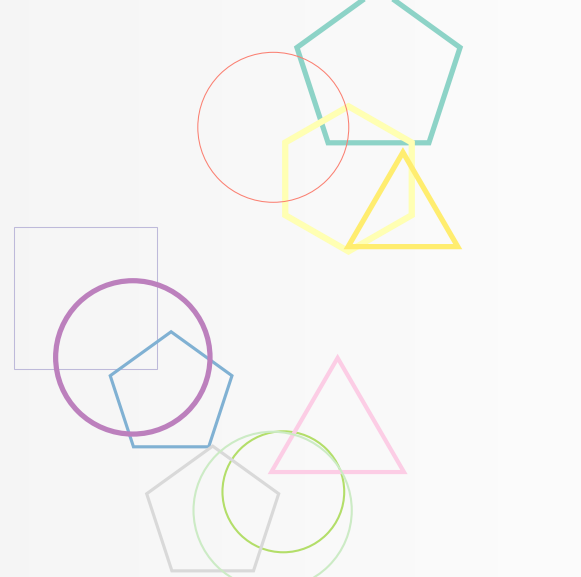[{"shape": "pentagon", "thickness": 2.5, "radius": 0.74, "center": [0.651, 0.871]}, {"shape": "hexagon", "thickness": 3, "radius": 0.63, "center": [0.6, 0.689]}, {"shape": "square", "thickness": 0.5, "radius": 0.62, "center": [0.147, 0.483]}, {"shape": "circle", "thickness": 0.5, "radius": 0.65, "center": [0.47, 0.779]}, {"shape": "pentagon", "thickness": 1.5, "radius": 0.55, "center": [0.294, 0.315]}, {"shape": "circle", "thickness": 1, "radius": 0.52, "center": [0.487, 0.148]}, {"shape": "triangle", "thickness": 2, "radius": 0.66, "center": [0.581, 0.248]}, {"shape": "pentagon", "thickness": 1.5, "radius": 0.6, "center": [0.366, 0.107]}, {"shape": "circle", "thickness": 2.5, "radius": 0.66, "center": [0.229, 0.38]}, {"shape": "circle", "thickness": 1, "radius": 0.68, "center": [0.469, 0.115]}, {"shape": "triangle", "thickness": 2.5, "radius": 0.54, "center": [0.693, 0.627]}]